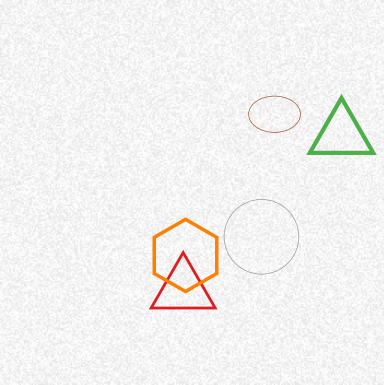[{"shape": "triangle", "thickness": 2, "radius": 0.48, "center": [0.476, 0.248]}, {"shape": "triangle", "thickness": 3, "radius": 0.48, "center": [0.887, 0.65]}, {"shape": "hexagon", "thickness": 2.5, "radius": 0.47, "center": [0.482, 0.337]}, {"shape": "oval", "thickness": 0.5, "radius": 0.34, "center": [0.713, 0.703]}, {"shape": "circle", "thickness": 0.5, "radius": 0.49, "center": [0.679, 0.385]}]